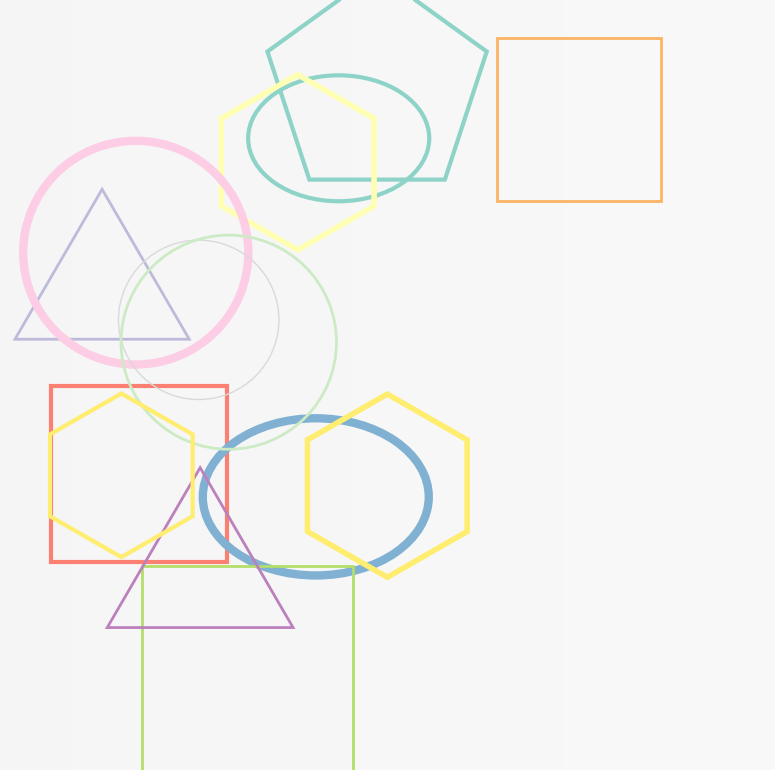[{"shape": "pentagon", "thickness": 1.5, "radius": 0.74, "center": [0.487, 0.887]}, {"shape": "oval", "thickness": 1.5, "radius": 0.58, "center": [0.437, 0.82]}, {"shape": "hexagon", "thickness": 2, "radius": 0.57, "center": [0.384, 0.789]}, {"shape": "triangle", "thickness": 1, "radius": 0.65, "center": [0.132, 0.624]}, {"shape": "square", "thickness": 1.5, "radius": 0.57, "center": [0.179, 0.384]}, {"shape": "oval", "thickness": 3, "radius": 0.73, "center": [0.407, 0.355]}, {"shape": "square", "thickness": 1, "radius": 0.53, "center": [0.747, 0.845]}, {"shape": "square", "thickness": 1, "radius": 0.68, "center": [0.32, 0.129]}, {"shape": "circle", "thickness": 3, "radius": 0.73, "center": [0.175, 0.672]}, {"shape": "circle", "thickness": 0.5, "radius": 0.52, "center": [0.256, 0.585]}, {"shape": "triangle", "thickness": 1, "radius": 0.69, "center": [0.258, 0.254]}, {"shape": "circle", "thickness": 1, "radius": 0.7, "center": [0.295, 0.556]}, {"shape": "hexagon", "thickness": 2, "radius": 0.59, "center": [0.5, 0.369]}, {"shape": "hexagon", "thickness": 1.5, "radius": 0.53, "center": [0.157, 0.383]}]